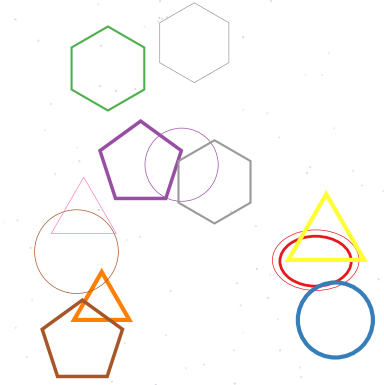[{"shape": "oval", "thickness": 2, "radius": 0.46, "center": [0.82, 0.322]}, {"shape": "oval", "thickness": 0.5, "radius": 0.56, "center": [0.82, 0.324]}, {"shape": "circle", "thickness": 3, "radius": 0.49, "center": [0.871, 0.169]}, {"shape": "hexagon", "thickness": 1.5, "radius": 0.55, "center": [0.28, 0.822]}, {"shape": "circle", "thickness": 0.5, "radius": 0.48, "center": [0.472, 0.572]}, {"shape": "pentagon", "thickness": 2.5, "radius": 0.56, "center": [0.365, 0.574]}, {"shape": "triangle", "thickness": 3, "radius": 0.42, "center": [0.264, 0.211]}, {"shape": "triangle", "thickness": 3, "radius": 0.57, "center": [0.847, 0.382]}, {"shape": "circle", "thickness": 0.5, "radius": 0.54, "center": [0.199, 0.346]}, {"shape": "pentagon", "thickness": 2.5, "radius": 0.55, "center": [0.214, 0.111]}, {"shape": "triangle", "thickness": 0.5, "radius": 0.49, "center": [0.218, 0.442]}, {"shape": "hexagon", "thickness": 0.5, "radius": 0.52, "center": [0.505, 0.889]}, {"shape": "hexagon", "thickness": 1.5, "radius": 0.54, "center": [0.557, 0.528]}]